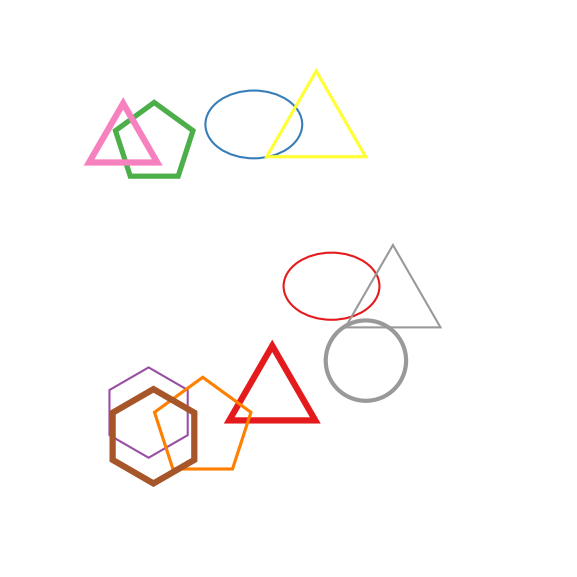[{"shape": "triangle", "thickness": 3, "radius": 0.43, "center": [0.471, 0.314]}, {"shape": "oval", "thickness": 1, "radius": 0.42, "center": [0.574, 0.504]}, {"shape": "oval", "thickness": 1, "radius": 0.42, "center": [0.439, 0.784]}, {"shape": "pentagon", "thickness": 2.5, "radius": 0.35, "center": [0.267, 0.751]}, {"shape": "hexagon", "thickness": 1, "radius": 0.39, "center": [0.257, 0.285]}, {"shape": "pentagon", "thickness": 1.5, "radius": 0.44, "center": [0.351, 0.258]}, {"shape": "triangle", "thickness": 1.5, "radius": 0.49, "center": [0.548, 0.777]}, {"shape": "hexagon", "thickness": 3, "radius": 0.41, "center": [0.266, 0.244]}, {"shape": "triangle", "thickness": 3, "radius": 0.34, "center": [0.213, 0.752]}, {"shape": "circle", "thickness": 2, "radius": 0.35, "center": [0.634, 0.375]}, {"shape": "triangle", "thickness": 1, "radius": 0.48, "center": [0.68, 0.48]}]